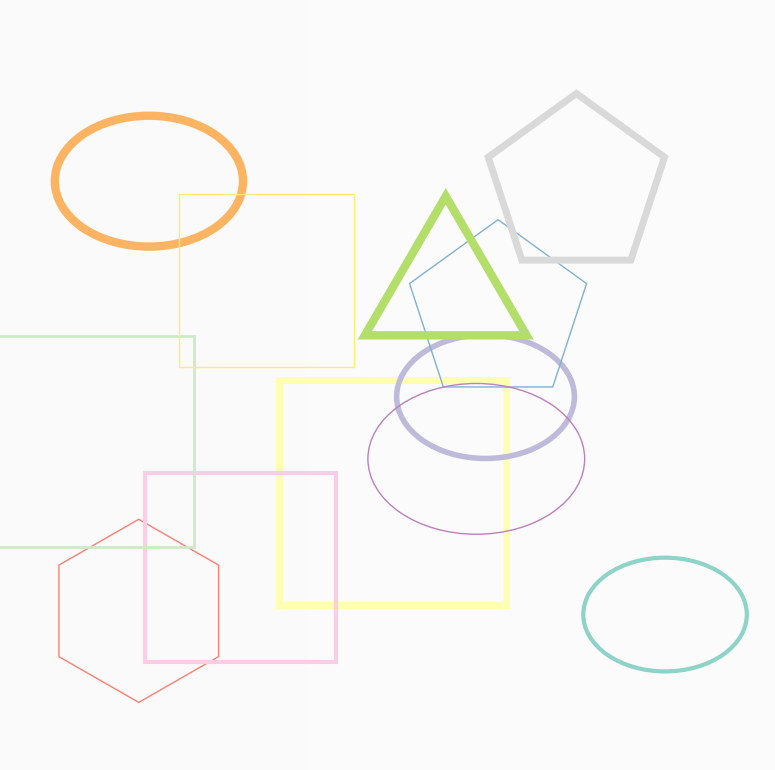[{"shape": "oval", "thickness": 1.5, "radius": 0.53, "center": [0.858, 0.202]}, {"shape": "square", "thickness": 2.5, "radius": 0.73, "center": [0.506, 0.36]}, {"shape": "oval", "thickness": 2, "radius": 0.57, "center": [0.626, 0.485]}, {"shape": "hexagon", "thickness": 0.5, "radius": 0.59, "center": [0.179, 0.207]}, {"shape": "pentagon", "thickness": 0.5, "radius": 0.6, "center": [0.643, 0.595]}, {"shape": "oval", "thickness": 3, "radius": 0.61, "center": [0.192, 0.765]}, {"shape": "triangle", "thickness": 3, "radius": 0.6, "center": [0.575, 0.625]}, {"shape": "square", "thickness": 1.5, "radius": 0.61, "center": [0.31, 0.263]}, {"shape": "pentagon", "thickness": 2.5, "radius": 0.6, "center": [0.744, 0.759]}, {"shape": "oval", "thickness": 0.5, "radius": 0.7, "center": [0.615, 0.404]}, {"shape": "square", "thickness": 1, "radius": 0.69, "center": [0.114, 0.426]}, {"shape": "square", "thickness": 0.5, "radius": 0.56, "center": [0.343, 0.636]}]